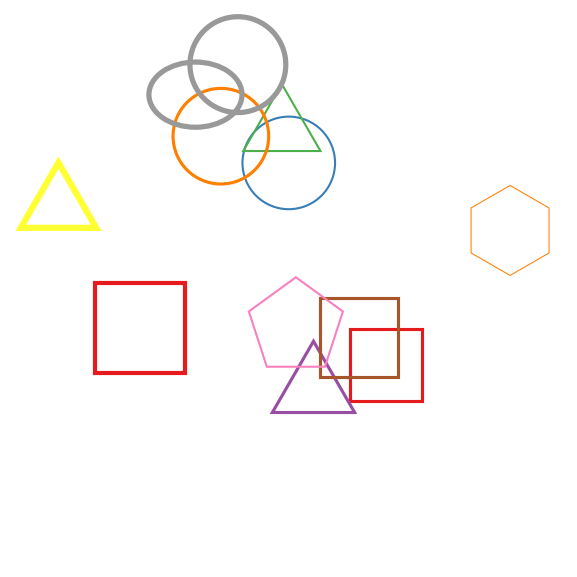[{"shape": "square", "thickness": 1.5, "radius": 0.31, "center": [0.669, 0.367]}, {"shape": "square", "thickness": 2, "radius": 0.39, "center": [0.242, 0.431]}, {"shape": "circle", "thickness": 1, "radius": 0.4, "center": [0.5, 0.717]}, {"shape": "triangle", "thickness": 1, "radius": 0.39, "center": [0.488, 0.776]}, {"shape": "triangle", "thickness": 1.5, "radius": 0.41, "center": [0.543, 0.326]}, {"shape": "circle", "thickness": 1.5, "radius": 0.41, "center": [0.382, 0.763]}, {"shape": "hexagon", "thickness": 0.5, "radius": 0.39, "center": [0.883, 0.6]}, {"shape": "triangle", "thickness": 3, "radius": 0.38, "center": [0.101, 0.642]}, {"shape": "square", "thickness": 1.5, "radius": 0.34, "center": [0.621, 0.415]}, {"shape": "pentagon", "thickness": 1, "radius": 0.43, "center": [0.512, 0.433]}, {"shape": "circle", "thickness": 2.5, "radius": 0.41, "center": [0.412, 0.887]}, {"shape": "oval", "thickness": 2.5, "radius": 0.4, "center": [0.338, 0.835]}]